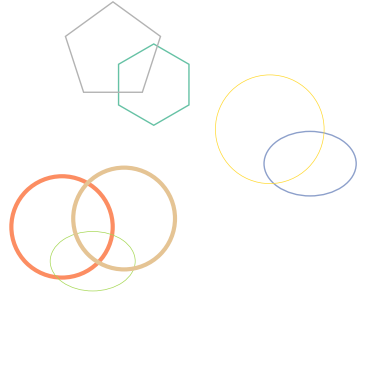[{"shape": "hexagon", "thickness": 1, "radius": 0.53, "center": [0.399, 0.78]}, {"shape": "circle", "thickness": 3, "radius": 0.66, "center": [0.161, 0.411]}, {"shape": "oval", "thickness": 1, "radius": 0.6, "center": [0.805, 0.575]}, {"shape": "oval", "thickness": 0.5, "radius": 0.55, "center": [0.241, 0.322]}, {"shape": "circle", "thickness": 0.5, "radius": 0.71, "center": [0.701, 0.664]}, {"shape": "circle", "thickness": 3, "radius": 0.66, "center": [0.322, 0.432]}, {"shape": "pentagon", "thickness": 1, "radius": 0.65, "center": [0.293, 0.865]}]